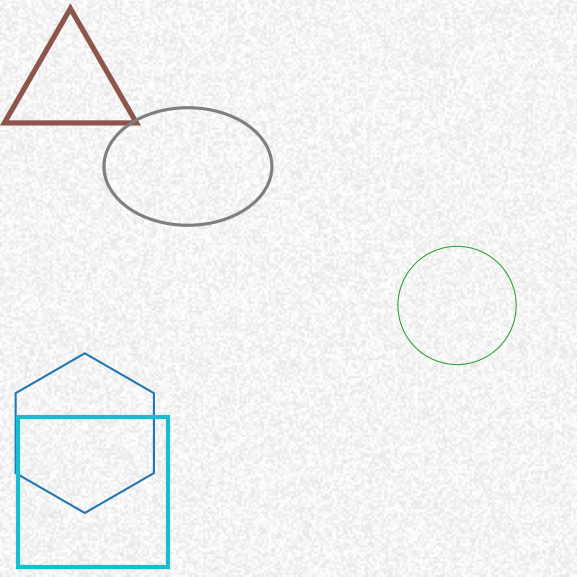[{"shape": "hexagon", "thickness": 1, "radius": 0.69, "center": [0.147, 0.249]}, {"shape": "circle", "thickness": 0.5, "radius": 0.51, "center": [0.791, 0.47]}, {"shape": "triangle", "thickness": 2.5, "radius": 0.66, "center": [0.122, 0.852]}, {"shape": "oval", "thickness": 1.5, "radius": 0.73, "center": [0.325, 0.711]}, {"shape": "square", "thickness": 2, "radius": 0.65, "center": [0.161, 0.148]}]